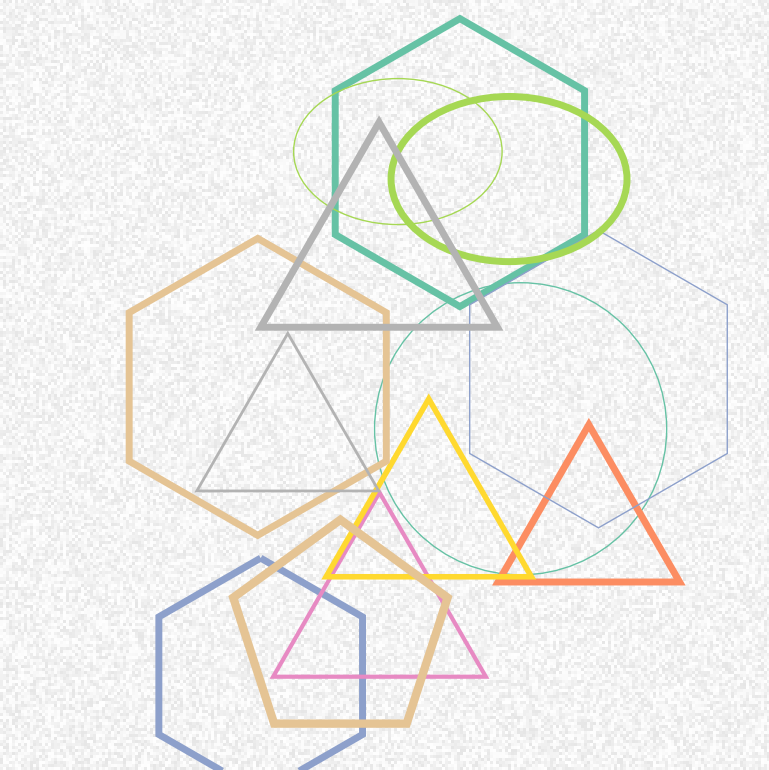[{"shape": "hexagon", "thickness": 2.5, "radius": 0.93, "center": [0.597, 0.789]}, {"shape": "circle", "thickness": 0.5, "radius": 0.95, "center": [0.676, 0.443]}, {"shape": "triangle", "thickness": 2.5, "radius": 0.68, "center": [0.765, 0.312]}, {"shape": "hexagon", "thickness": 2.5, "radius": 0.76, "center": [0.339, 0.122]}, {"shape": "hexagon", "thickness": 0.5, "radius": 0.97, "center": [0.777, 0.508]}, {"shape": "triangle", "thickness": 1.5, "radius": 0.8, "center": [0.493, 0.201]}, {"shape": "oval", "thickness": 2.5, "radius": 0.77, "center": [0.661, 0.767]}, {"shape": "oval", "thickness": 0.5, "radius": 0.68, "center": [0.517, 0.803]}, {"shape": "triangle", "thickness": 2, "radius": 0.77, "center": [0.557, 0.328]}, {"shape": "pentagon", "thickness": 3, "radius": 0.73, "center": [0.442, 0.179]}, {"shape": "hexagon", "thickness": 2.5, "radius": 0.96, "center": [0.335, 0.498]}, {"shape": "triangle", "thickness": 1, "radius": 0.68, "center": [0.374, 0.431]}, {"shape": "triangle", "thickness": 2.5, "radius": 0.89, "center": [0.492, 0.664]}]